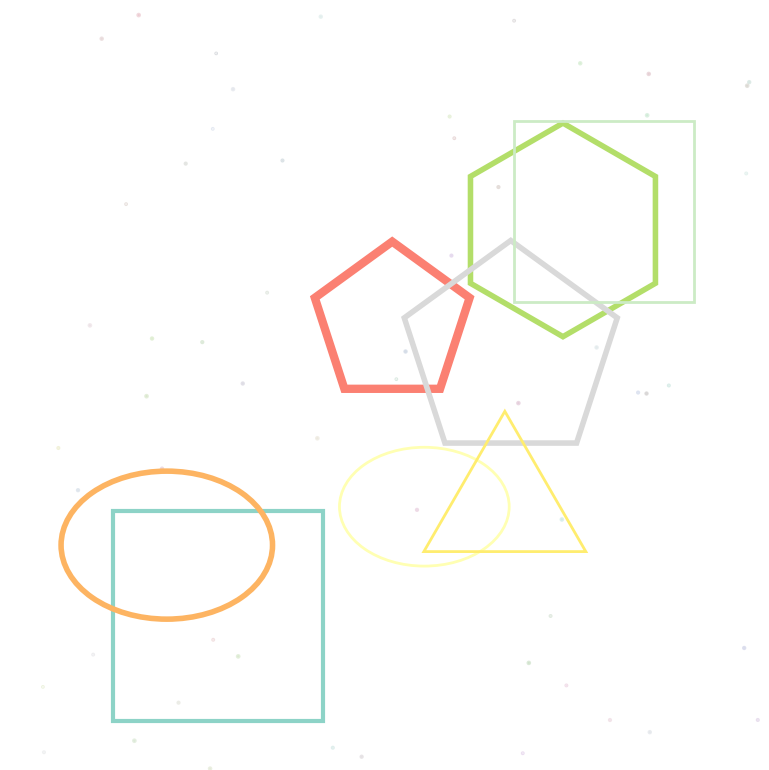[{"shape": "square", "thickness": 1.5, "radius": 0.68, "center": [0.283, 0.2]}, {"shape": "oval", "thickness": 1, "radius": 0.55, "center": [0.551, 0.342]}, {"shape": "pentagon", "thickness": 3, "radius": 0.53, "center": [0.509, 0.581]}, {"shape": "oval", "thickness": 2, "radius": 0.69, "center": [0.217, 0.292]}, {"shape": "hexagon", "thickness": 2, "radius": 0.69, "center": [0.731, 0.701]}, {"shape": "pentagon", "thickness": 2, "radius": 0.73, "center": [0.663, 0.542]}, {"shape": "square", "thickness": 1, "radius": 0.59, "center": [0.784, 0.725]}, {"shape": "triangle", "thickness": 1, "radius": 0.61, "center": [0.656, 0.344]}]